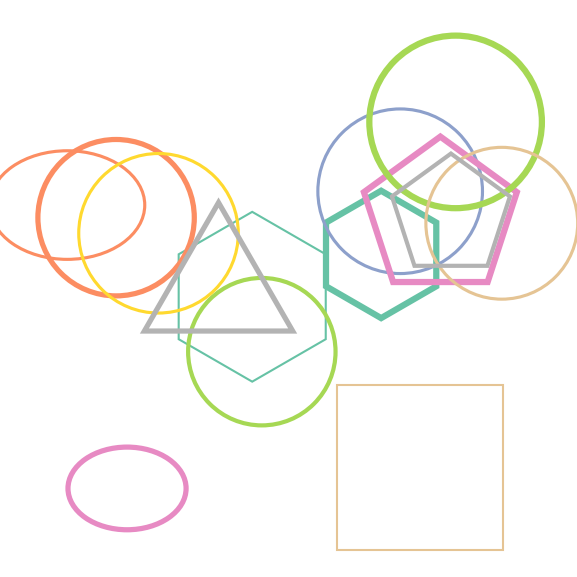[{"shape": "hexagon", "thickness": 1, "radius": 0.74, "center": [0.437, 0.485]}, {"shape": "hexagon", "thickness": 3, "radius": 0.55, "center": [0.66, 0.559]}, {"shape": "oval", "thickness": 1.5, "radius": 0.67, "center": [0.116, 0.644]}, {"shape": "circle", "thickness": 2.5, "radius": 0.68, "center": [0.201, 0.622]}, {"shape": "circle", "thickness": 1.5, "radius": 0.71, "center": [0.693, 0.668]}, {"shape": "oval", "thickness": 2.5, "radius": 0.51, "center": [0.22, 0.153]}, {"shape": "pentagon", "thickness": 3, "radius": 0.7, "center": [0.763, 0.623]}, {"shape": "circle", "thickness": 2, "radius": 0.64, "center": [0.453, 0.39]}, {"shape": "circle", "thickness": 3, "radius": 0.75, "center": [0.789, 0.788]}, {"shape": "circle", "thickness": 1.5, "radius": 0.69, "center": [0.274, 0.595]}, {"shape": "square", "thickness": 1, "radius": 0.72, "center": [0.728, 0.189]}, {"shape": "circle", "thickness": 1.5, "radius": 0.66, "center": [0.869, 0.613]}, {"shape": "pentagon", "thickness": 2, "radius": 0.54, "center": [0.781, 0.626]}, {"shape": "triangle", "thickness": 2.5, "radius": 0.74, "center": [0.378, 0.5]}]